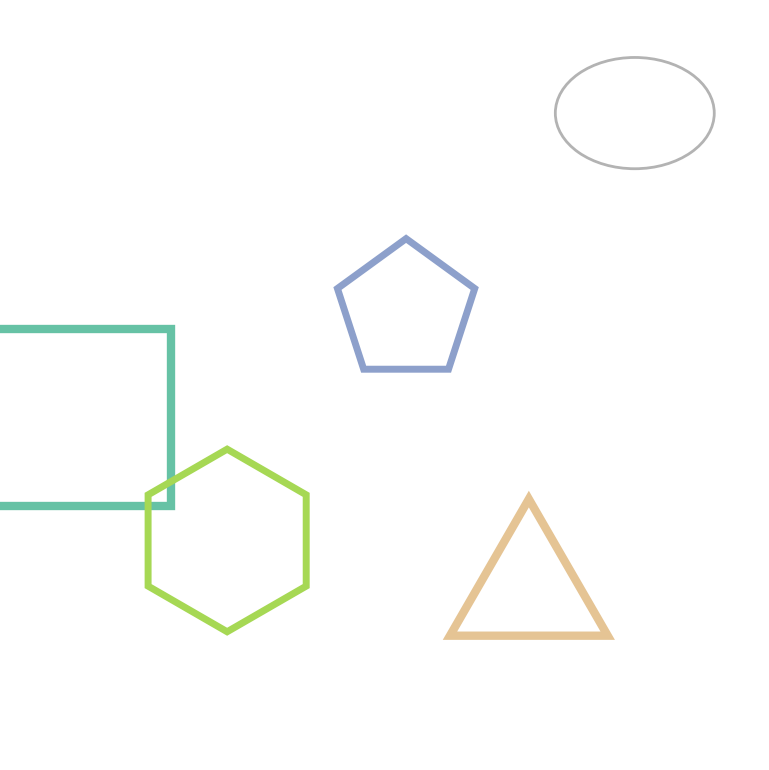[{"shape": "square", "thickness": 3, "radius": 0.57, "center": [0.107, 0.458]}, {"shape": "pentagon", "thickness": 2.5, "radius": 0.47, "center": [0.527, 0.596]}, {"shape": "hexagon", "thickness": 2.5, "radius": 0.59, "center": [0.295, 0.298]}, {"shape": "triangle", "thickness": 3, "radius": 0.59, "center": [0.687, 0.234]}, {"shape": "oval", "thickness": 1, "radius": 0.52, "center": [0.824, 0.853]}]